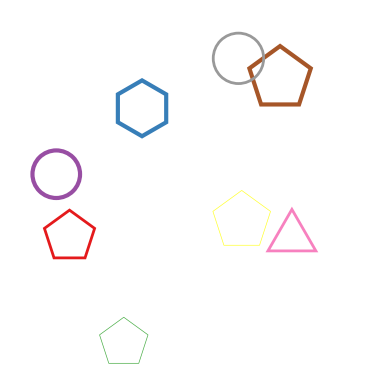[{"shape": "pentagon", "thickness": 2, "radius": 0.34, "center": [0.181, 0.386]}, {"shape": "hexagon", "thickness": 3, "radius": 0.36, "center": [0.369, 0.719]}, {"shape": "pentagon", "thickness": 0.5, "radius": 0.33, "center": [0.321, 0.11]}, {"shape": "circle", "thickness": 3, "radius": 0.31, "center": [0.146, 0.548]}, {"shape": "pentagon", "thickness": 0.5, "radius": 0.39, "center": [0.628, 0.427]}, {"shape": "pentagon", "thickness": 3, "radius": 0.42, "center": [0.727, 0.796]}, {"shape": "triangle", "thickness": 2, "radius": 0.36, "center": [0.758, 0.384]}, {"shape": "circle", "thickness": 2, "radius": 0.33, "center": [0.619, 0.848]}]